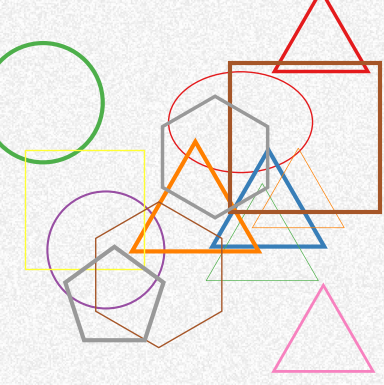[{"shape": "triangle", "thickness": 2.5, "radius": 0.7, "center": [0.834, 0.884]}, {"shape": "oval", "thickness": 1, "radius": 0.93, "center": [0.625, 0.683]}, {"shape": "triangle", "thickness": 3, "radius": 0.84, "center": [0.697, 0.443]}, {"shape": "circle", "thickness": 3, "radius": 0.77, "center": [0.112, 0.733]}, {"shape": "triangle", "thickness": 0.5, "radius": 0.84, "center": [0.681, 0.355]}, {"shape": "circle", "thickness": 1.5, "radius": 0.76, "center": [0.275, 0.351]}, {"shape": "triangle", "thickness": 0.5, "radius": 0.69, "center": [0.775, 0.477]}, {"shape": "triangle", "thickness": 3, "radius": 0.95, "center": [0.507, 0.442]}, {"shape": "square", "thickness": 1, "radius": 0.77, "center": [0.22, 0.456]}, {"shape": "square", "thickness": 3, "radius": 0.97, "center": [0.793, 0.643]}, {"shape": "hexagon", "thickness": 1, "radius": 0.95, "center": [0.412, 0.286]}, {"shape": "triangle", "thickness": 2, "radius": 0.75, "center": [0.84, 0.11]}, {"shape": "pentagon", "thickness": 3, "radius": 0.67, "center": [0.297, 0.225]}, {"shape": "hexagon", "thickness": 2.5, "radius": 0.79, "center": [0.559, 0.592]}]